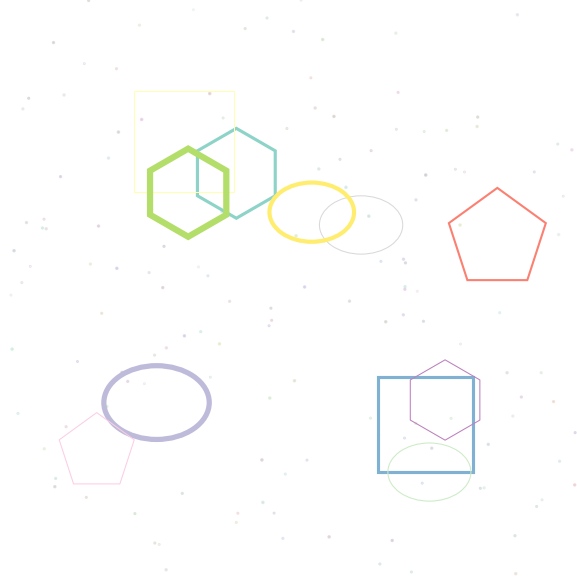[{"shape": "hexagon", "thickness": 1.5, "radius": 0.39, "center": [0.409, 0.699]}, {"shape": "square", "thickness": 0.5, "radius": 0.43, "center": [0.319, 0.754]}, {"shape": "oval", "thickness": 2.5, "radius": 0.46, "center": [0.271, 0.302]}, {"shape": "pentagon", "thickness": 1, "radius": 0.44, "center": [0.861, 0.585]}, {"shape": "square", "thickness": 1.5, "radius": 0.41, "center": [0.737, 0.264]}, {"shape": "hexagon", "thickness": 3, "radius": 0.38, "center": [0.326, 0.665]}, {"shape": "pentagon", "thickness": 0.5, "radius": 0.34, "center": [0.167, 0.216]}, {"shape": "oval", "thickness": 0.5, "radius": 0.36, "center": [0.625, 0.61]}, {"shape": "hexagon", "thickness": 0.5, "radius": 0.35, "center": [0.771, 0.306]}, {"shape": "oval", "thickness": 0.5, "radius": 0.36, "center": [0.744, 0.182]}, {"shape": "oval", "thickness": 2, "radius": 0.37, "center": [0.54, 0.632]}]